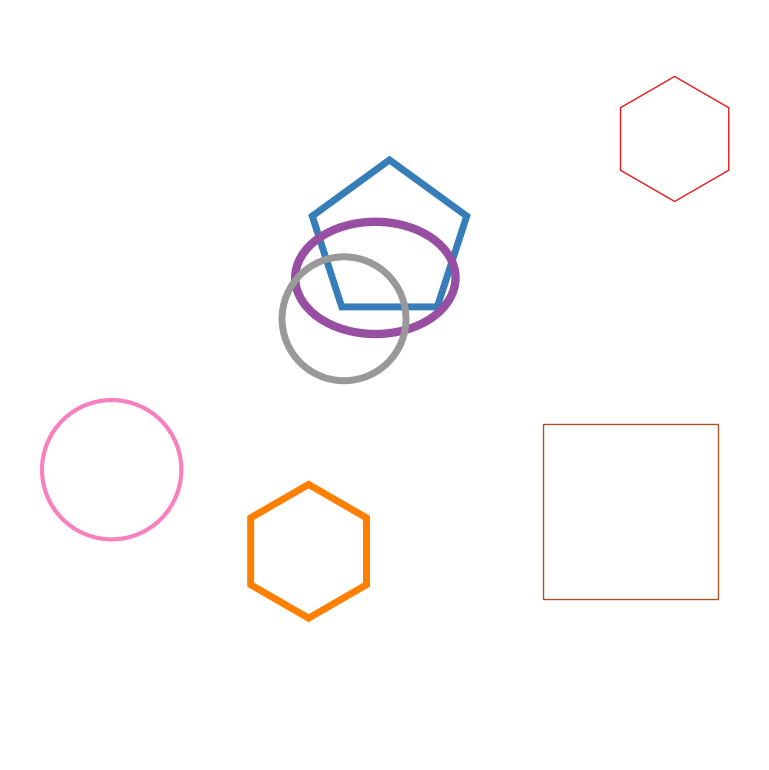[{"shape": "hexagon", "thickness": 0.5, "radius": 0.41, "center": [0.876, 0.82]}, {"shape": "pentagon", "thickness": 2.5, "radius": 0.53, "center": [0.506, 0.687]}, {"shape": "oval", "thickness": 3, "radius": 0.52, "center": [0.487, 0.639]}, {"shape": "hexagon", "thickness": 2.5, "radius": 0.43, "center": [0.401, 0.284]}, {"shape": "square", "thickness": 0.5, "radius": 0.57, "center": [0.819, 0.336]}, {"shape": "circle", "thickness": 1.5, "radius": 0.45, "center": [0.145, 0.39]}, {"shape": "circle", "thickness": 2.5, "radius": 0.4, "center": [0.447, 0.586]}]